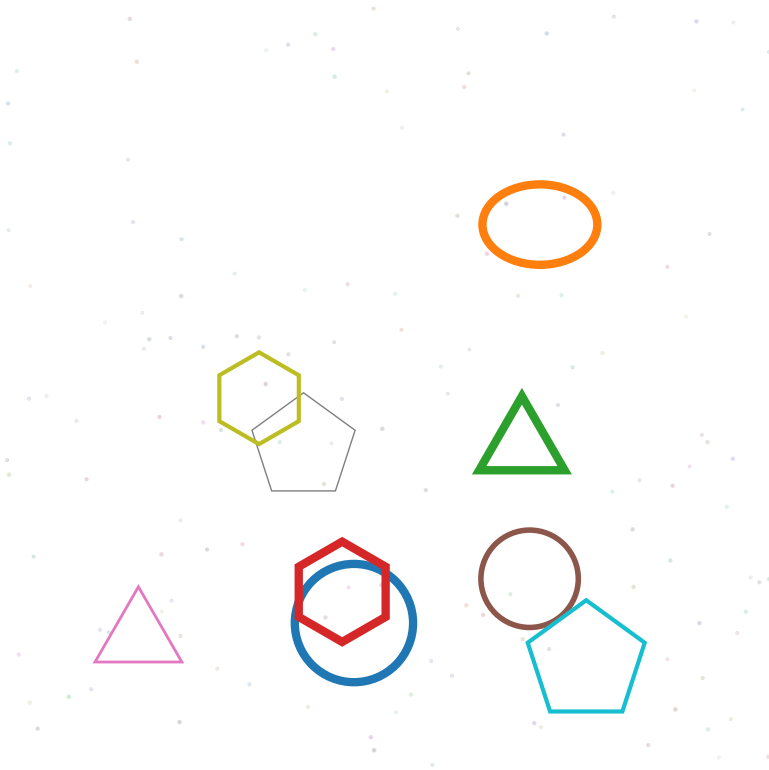[{"shape": "circle", "thickness": 3, "radius": 0.38, "center": [0.46, 0.191]}, {"shape": "oval", "thickness": 3, "radius": 0.37, "center": [0.701, 0.708]}, {"shape": "triangle", "thickness": 3, "radius": 0.32, "center": [0.678, 0.421]}, {"shape": "hexagon", "thickness": 3, "radius": 0.33, "center": [0.444, 0.231]}, {"shape": "circle", "thickness": 2, "radius": 0.32, "center": [0.688, 0.248]}, {"shape": "triangle", "thickness": 1, "radius": 0.33, "center": [0.18, 0.173]}, {"shape": "pentagon", "thickness": 0.5, "radius": 0.35, "center": [0.394, 0.419]}, {"shape": "hexagon", "thickness": 1.5, "radius": 0.3, "center": [0.336, 0.483]}, {"shape": "pentagon", "thickness": 1.5, "radius": 0.4, "center": [0.761, 0.141]}]